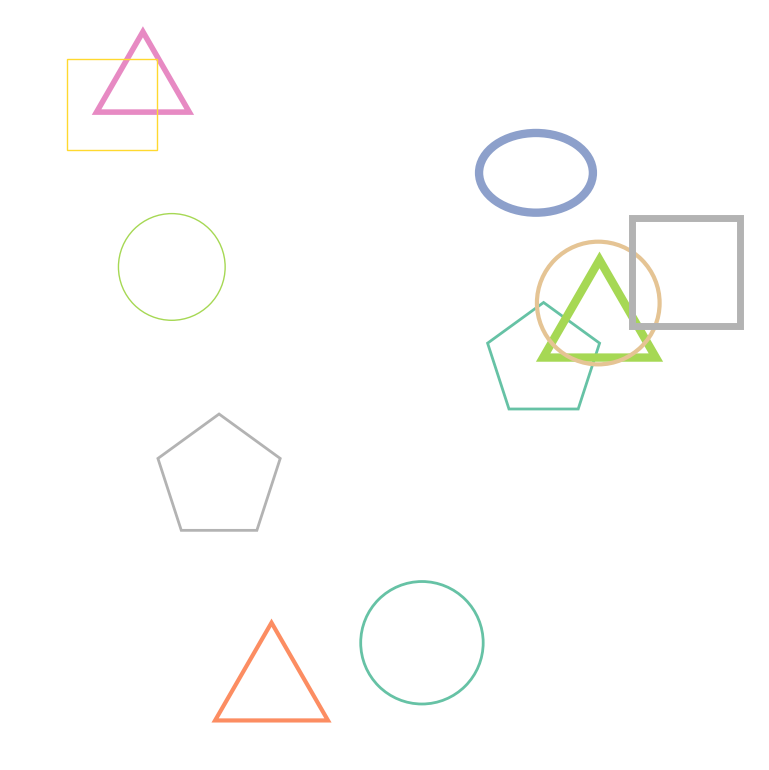[{"shape": "circle", "thickness": 1, "radius": 0.4, "center": [0.548, 0.165]}, {"shape": "pentagon", "thickness": 1, "radius": 0.38, "center": [0.706, 0.531]}, {"shape": "triangle", "thickness": 1.5, "radius": 0.42, "center": [0.353, 0.107]}, {"shape": "oval", "thickness": 3, "radius": 0.37, "center": [0.696, 0.776]}, {"shape": "triangle", "thickness": 2, "radius": 0.35, "center": [0.186, 0.889]}, {"shape": "circle", "thickness": 0.5, "radius": 0.35, "center": [0.223, 0.653]}, {"shape": "triangle", "thickness": 3, "radius": 0.42, "center": [0.779, 0.578]}, {"shape": "square", "thickness": 0.5, "radius": 0.29, "center": [0.146, 0.864]}, {"shape": "circle", "thickness": 1.5, "radius": 0.4, "center": [0.777, 0.606]}, {"shape": "square", "thickness": 2.5, "radius": 0.35, "center": [0.891, 0.647]}, {"shape": "pentagon", "thickness": 1, "radius": 0.42, "center": [0.285, 0.379]}]